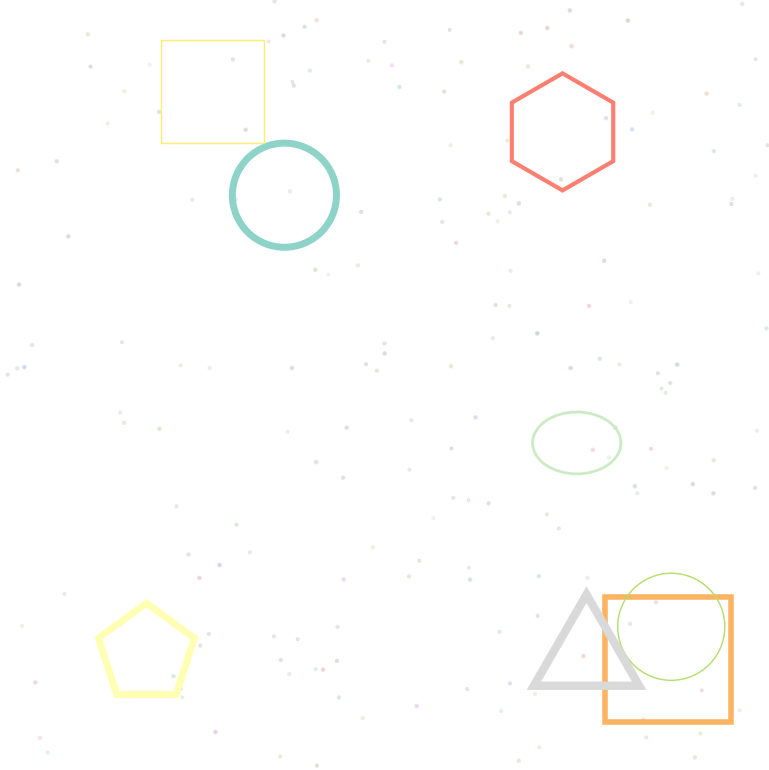[{"shape": "circle", "thickness": 2.5, "radius": 0.34, "center": [0.369, 0.746]}, {"shape": "pentagon", "thickness": 2.5, "radius": 0.33, "center": [0.19, 0.151]}, {"shape": "hexagon", "thickness": 1.5, "radius": 0.38, "center": [0.731, 0.829]}, {"shape": "square", "thickness": 2, "radius": 0.41, "center": [0.867, 0.143]}, {"shape": "circle", "thickness": 0.5, "radius": 0.35, "center": [0.872, 0.186]}, {"shape": "triangle", "thickness": 3, "radius": 0.39, "center": [0.762, 0.149]}, {"shape": "oval", "thickness": 1, "radius": 0.29, "center": [0.749, 0.425]}, {"shape": "square", "thickness": 0.5, "radius": 0.34, "center": [0.276, 0.881]}]